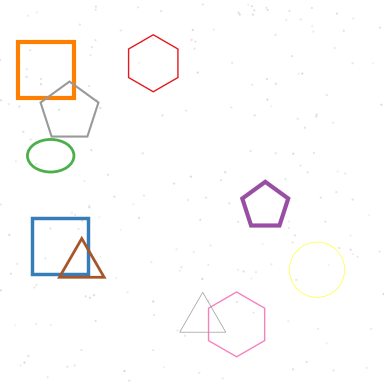[{"shape": "hexagon", "thickness": 1, "radius": 0.37, "center": [0.398, 0.836]}, {"shape": "square", "thickness": 2.5, "radius": 0.36, "center": [0.155, 0.36]}, {"shape": "oval", "thickness": 2, "radius": 0.3, "center": [0.132, 0.595]}, {"shape": "pentagon", "thickness": 3, "radius": 0.31, "center": [0.689, 0.465]}, {"shape": "square", "thickness": 3, "radius": 0.36, "center": [0.12, 0.819]}, {"shape": "circle", "thickness": 0.5, "radius": 0.36, "center": [0.823, 0.299]}, {"shape": "triangle", "thickness": 2, "radius": 0.34, "center": [0.212, 0.313]}, {"shape": "hexagon", "thickness": 1, "radius": 0.42, "center": [0.615, 0.157]}, {"shape": "triangle", "thickness": 0.5, "radius": 0.35, "center": [0.527, 0.172]}, {"shape": "pentagon", "thickness": 1.5, "radius": 0.4, "center": [0.181, 0.709]}]